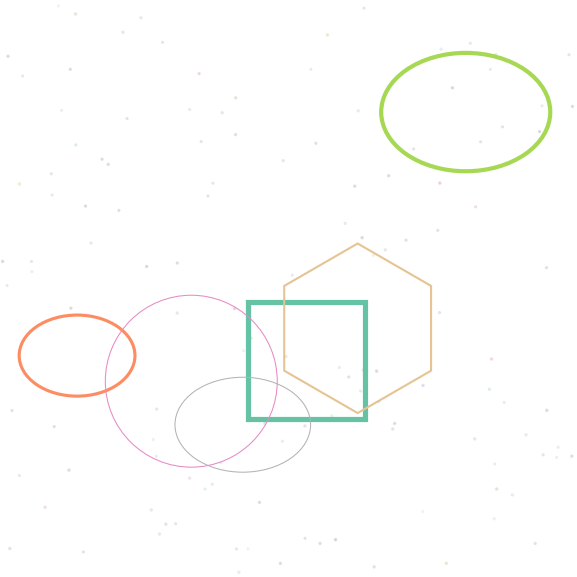[{"shape": "square", "thickness": 2.5, "radius": 0.51, "center": [0.53, 0.375]}, {"shape": "oval", "thickness": 1.5, "radius": 0.5, "center": [0.133, 0.383]}, {"shape": "circle", "thickness": 0.5, "radius": 0.74, "center": [0.331, 0.339]}, {"shape": "oval", "thickness": 2, "radius": 0.73, "center": [0.806, 0.805]}, {"shape": "hexagon", "thickness": 1, "radius": 0.73, "center": [0.619, 0.431]}, {"shape": "oval", "thickness": 0.5, "radius": 0.59, "center": [0.42, 0.264]}]